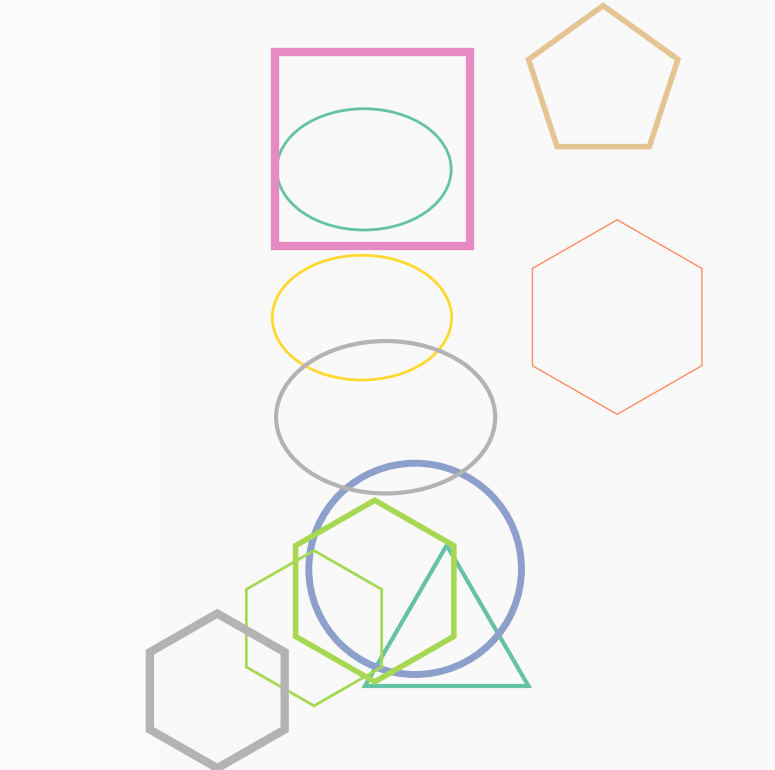[{"shape": "oval", "thickness": 1, "radius": 0.56, "center": [0.47, 0.78]}, {"shape": "triangle", "thickness": 1.5, "radius": 0.61, "center": [0.576, 0.17]}, {"shape": "hexagon", "thickness": 0.5, "radius": 0.63, "center": [0.796, 0.588]}, {"shape": "circle", "thickness": 2.5, "radius": 0.69, "center": [0.536, 0.261]}, {"shape": "square", "thickness": 3, "radius": 0.63, "center": [0.481, 0.807]}, {"shape": "hexagon", "thickness": 2, "radius": 0.59, "center": [0.484, 0.232]}, {"shape": "hexagon", "thickness": 1, "radius": 0.5, "center": [0.405, 0.184]}, {"shape": "oval", "thickness": 1, "radius": 0.58, "center": [0.467, 0.587]}, {"shape": "pentagon", "thickness": 2, "radius": 0.51, "center": [0.778, 0.891]}, {"shape": "hexagon", "thickness": 3, "radius": 0.5, "center": [0.28, 0.103]}, {"shape": "oval", "thickness": 1.5, "radius": 0.71, "center": [0.498, 0.458]}]